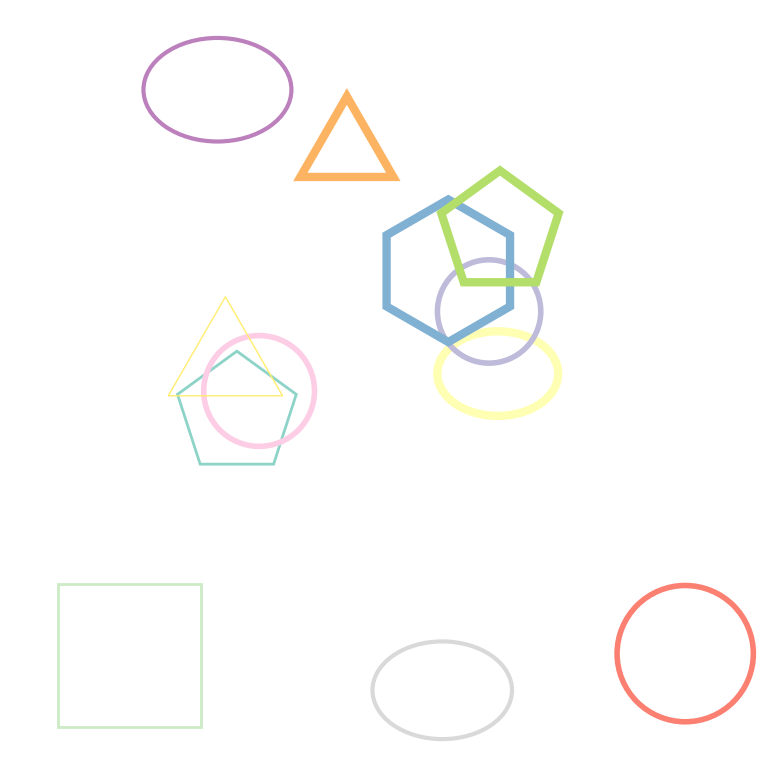[{"shape": "pentagon", "thickness": 1, "radius": 0.41, "center": [0.308, 0.463]}, {"shape": "oval", "thickness": 3, "radius": 0.39, "center": [0.646, 0.515]}, {"shape": "circle", "thickness": 2, "radius": 0.34, "center": [0.635, 0.595]}, {"shape": "circle", "thickness": 2, "radius": 0.44, "center": [0.89, 0.151]}, {"shape": "hexagon", "thickness": 3, "radius": 0.46, "center": [0.582, 0.648]}, {"shape": "triangle", "thickness": 3, "radius": 0.35, "center": [0.45, 0.805]}, {"shape": "pentagon", "thickness": 3, "radius": 0.4, "center": [0.649, 0.698]}, {"shape": "circle", "thickness": 2, "radius": 0.36, "center": [0.337, 0.492]}, {"shape": "oval", "thickness": 1.5, "radius": 0.45, "center": [0.574, 0.104]}, {"shape": "oval", "thickness": 1.5, "radius": 0.48, "center": [0.282, 0.883]}, {"shape": "square", "thickness": 1, "radius": 0.46, "center": [0.168, 0.148]}, {"shape": "triangle", "thickness": 0.5, "radius": 0.43, "center": [0.293, 0.529]}]